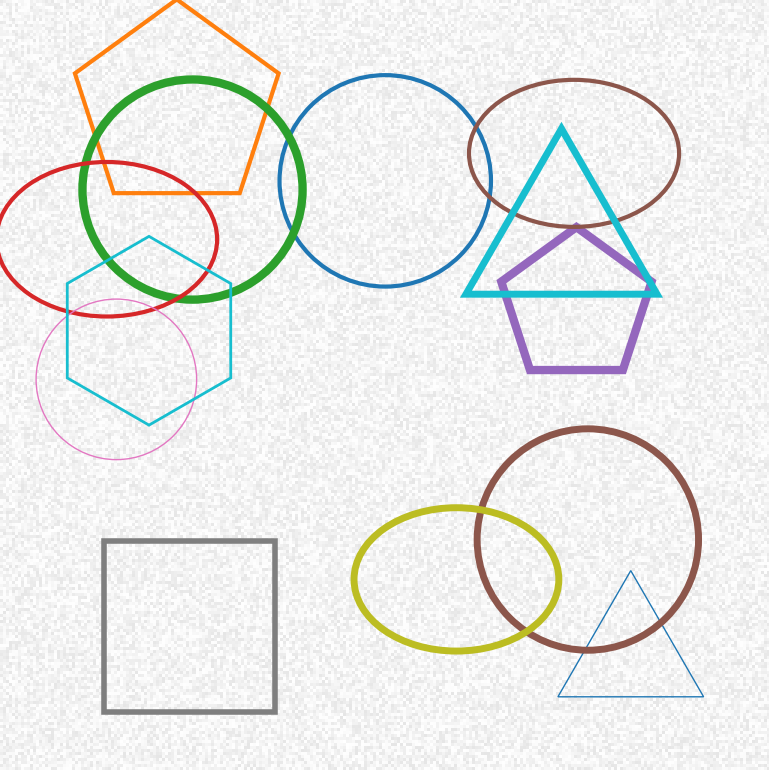[{"shape": "triangle", "thickness": 0.5, "radius": 0.55, "center": [0.819, 0.15]}, {"shape": "circle", "thickness": 1.5, "radius": 0.69, "center": [0.5, 0.765]}, {"shape": "pentagon", "thickness": 1.5, "radius": 0.7, "center": [0.23, 0.862]}, {"shape": "circle", "thickness": 3, "radius": 0.71, "center": [0.25, 0.754]}, {"shape": "oval", "thickness": 1.5, "radius": 0.72, "center": [0.139, 0.689]}, {"shape": "pentagon", "thickness": 3, "radius": 0.51, "center": [0.749, 0.602]}, {"shape": "oval", "thickness": 1.5, "radius": 0.68, "center": [0.746, 0.801]}, {"shape": "circle", "thickness": 2.5, "radius": 0.72, "center": [0.763, 0.299]}, {"shape": "circle", "thickness": 0.5, "radius": 0.52, "center": [0.151, 0.507]}, {"shape": "square", "thickness": 2, "radius": 0.56, "center": [0.246, 0.187]}, {"shape": "oval", "thickness": 2.5, "radius": 0.66, "center": [0.593, 0.248]}, {"shape": "triangle", "thickness": 2.5, "radius": 0.72, "center": [0.729, 0.69]}, {"shape": "hexagon", "thickness": 1, "radius": 0.61, "center": [0.194, 0.57]}]